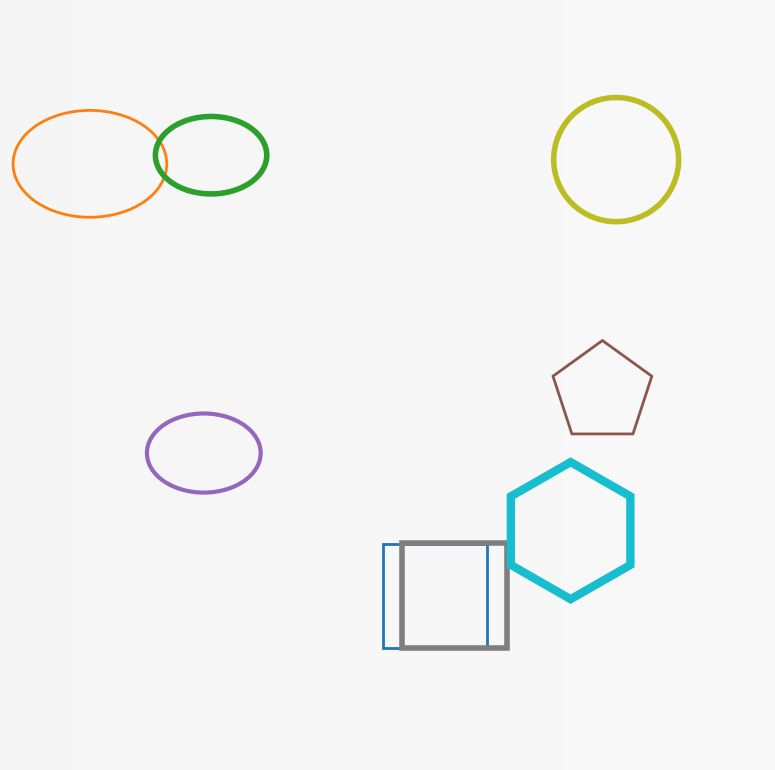[{"shape": "square", "thickness": 1, "radius": 0.34, "center": [0.562, 0.226]}, {"shape": "oval", "thickness": 1, "radius": 0.5, "center": [0.116, 0.787]}, {"shape": "oval", "thickness": 2, "radius": 0.36, "center": [0.272, 0.798]}, {"shape": "oval", "thickness": 1.5, "radius": 0.37, "center": [0.263, 0.412]}, {"shape": "pentagon", "thickness": 1, "radius": 0.34, "center": [0.777, 0.491]}, {"shape": "square", "thickness": 2, "radius": 0.34, "center": [0.586, 0.227]}, {"shape": "circle", "thickness": 2, "radius": 0.4, "center": [0.795, 0.793]}, {"shape": "hexagon", "thickness": 3, "radius": 0.45, "center": [0.736, 0.311]}]